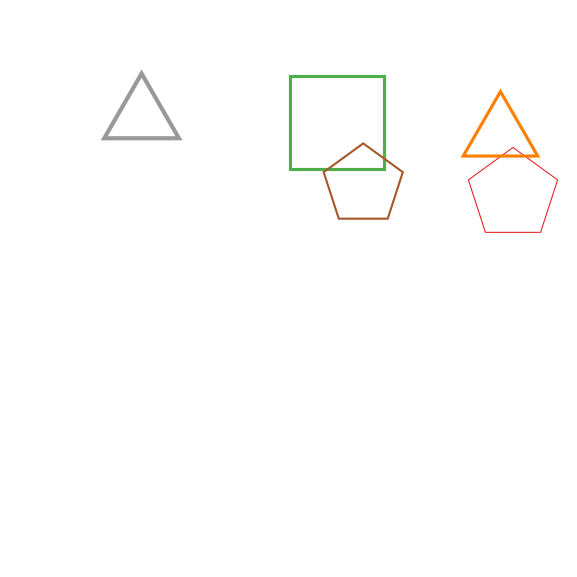[{"shape": "pentagon", "thickness": 0.5, "radius": 0.41, "center": [0.888, 0.663]}, {"shape": "square", "thickness": 1.5, "radius": 0.41, "center": [0.583, 0.787]}, {"shape": "triangle", "thickness": 1.5, "radius": 0.37, "center": [0.867, 0.766]}, {"shape": "pentagon", "thickness": 1, "radius": 0.36, "center": [0.629, 0.679]}, {"shape": "triangle", "thickness": 2, "radius": 0.37, "center": [0.245, 0.797]}]